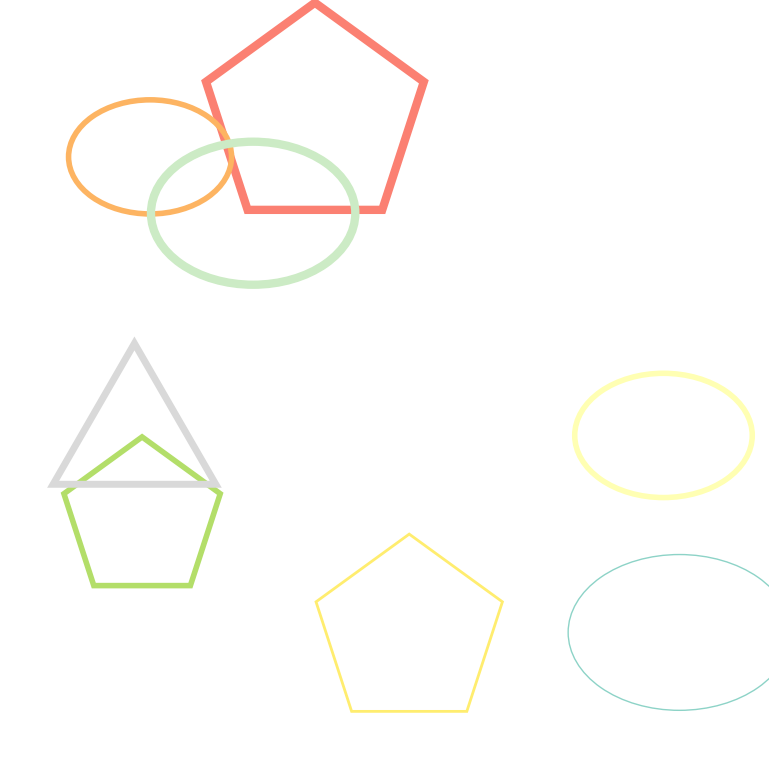[{"shape": "oval", "thickness": 0.5, "radius": 0.72, "center": [0.882, 0.179]}, {"shape": "oval", "thickness": 2, "radius": 0.58, "center": [0.862, 0.435]}, {"shape": "pentagon", "thickness": 3, "radius": 0.74, "center": [0.409, 0.848]}, {"shape": "oval", "thickness": 2, "radius": 0.53, "center": [0.195, 0.796]}, {"shape": "pentagon", "thickness": 2, "radius": 0.53, "center": [0.185, 0.326]}, {"shape": "triangle", "thickness": 2.5, "radius": 0.61, "center": [0.175, 0.432]}, {"shape": "oval", "thickness": 3, "radius": 0.66, "center": [0.329, 0.723]}, {"shape": "pentagon", "thickness": 1, "radius": 0.64, "center": [0.531, 0.179]}]